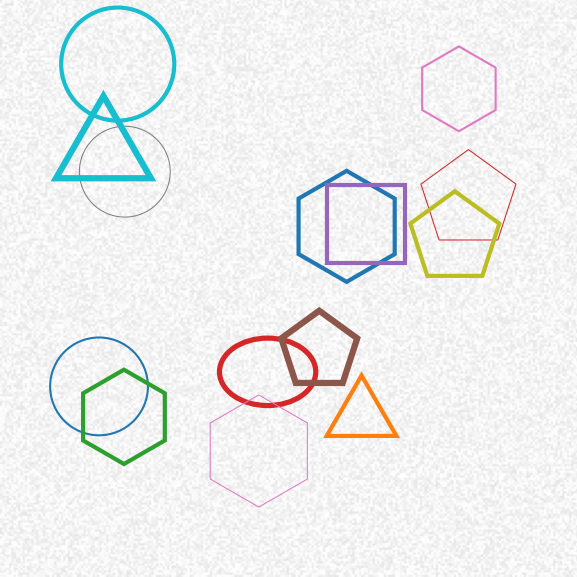[{"shape": "circle", "thickness": 1, "radius": 0.42, "center": [0.171, 0.33]}, {"shape": "hexagon", "thickness": 2, "radius": 0.48, "center": [0.6, 0.607]}, {"shape": "triangle", "thickness": 2, "radius": 0.35, "center": [0.626, 0.279]}, {"shape": "hexagon", "thickness": 2, "radius": 0.41, "center": [0.215, 0.277]}, {"shape": "oval", "thickness": 2.5, "radius": 0.42, "center": [0.463, 0.355]}, {"shape": "pentagon", "thickness": 0.5, "radius": 0.43, "center": [0.811, 0.654]}, {"shape": "square", "thickness": 2, "radius": 0.34, "center": [0.634, 0.611]}, {"shape": "pentagon", "thickness": 3, "radius": 0.35, "center": [0.553, 0.392]}, {"shape": "hexagon", "thickness": 1, "radius": 0.37, "center": [0.795, 0.845]}, {"shape": "hexagon", "thickness": 0.5, "radius": 0.49, "center": [0.448, 0.218]}, {"shape": "circle", "thickness": 0.5, "radius": 0.39, "center": [0.216, 0.702]}, {"shape": "pentagon", "thickness": 2, "radius": 0.4, "center": [0.788, 0.587]}, {"shape": "circle", "thickness": 2, "radius": 0.49, "center": [0.204, 0.888]}, {"shape": "triangle", "thickness": 3, "radius": 0.47, "center": [0.179, 0.738]}]